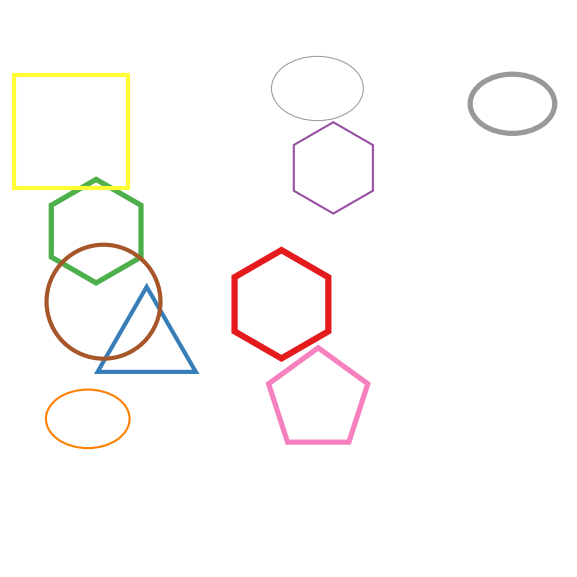[{"shape": "hexagon", "thickness": 3, "radius": 0.47, "center": [0.487, 0.472]}, {"shape": "triangle", "thickness": 2, "radius": 0.49, "center": [0.254, 0.404]}, {"shape": "hexagon", "thickness": 2.5, "radius": 0.45, "center": [0.166, 0.599]}, {"shape": "hexagon", "thickness": 1, "radius": 0.4, "center": [0.577, 0.708]}, {"shape": "oval", "thickness": 1, "radius": 0.36, "center": [0.152, 0.274]}, {"shape": "square", "thickness": 2, "radius": 0.49, "center": [0.123, 0.771]}, {"shape": "circle", "thickness": 2, "radius": 0.49, "center": [0.179, 0.477]}, {"shape": "pentagon", "thickness": 2.5, "radius": 0.45, "center": [0.551, 0.307]}, {"shape": "oval", "thickness": 0.5, "radius": 0.4, "center": [0.55, 0.846]}, {"shape": "oval", "thickness": 2.5, "radius": 0.37, "center": [0.887, 0.819]}]